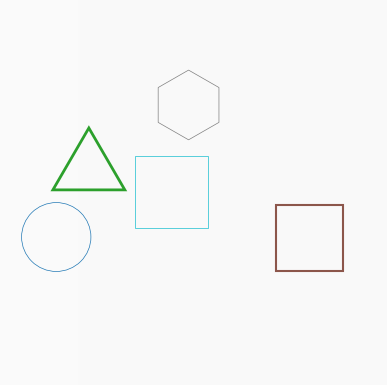[{"shape": "circle", "thickness": 0.5, "radius": 0.45, "center": [0.145, 0.384]}, {"shape": "triangle", "thickness": 2, "radius": 0.54, "center": [0.229, 0.56]}, {"shape": "square", "thickness": 1.5, "radius": 0.43, "center": [0.798, 0.382]}, {"shape": "hexagon", "thickness": 0.5, "radius": 0.45, "center": [0.487, 0.727]}, {"shape": "square", "thickness": 0.5, "radius": 0.47, "center": [0.443, 0.502]}]